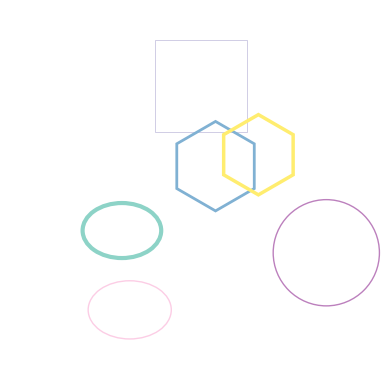[{"shape": "oval", "thickness": 3, "radius": 0.51, "center": [0.317, 0.401]}, {"shape": "square", "thickness": 0.5, "radius": 0.59, "center": [0.522, 0.777]}, {"shape": "hexagon", "thickness": 2, "radius": 0.58, "center": [0.56, 0.568]}, {"shape": "oval", "thickness": 1, "radius": 0.54, "center": [0.337, 0.195]}, {"shape": "circle", "thickness": 1, "radius": 0.69, "center": [0.848, 0.343]}, {"shape": "hexagon", "thickness": 2.5, "radius": 0.52, "center": [0.671, 0.598]}]